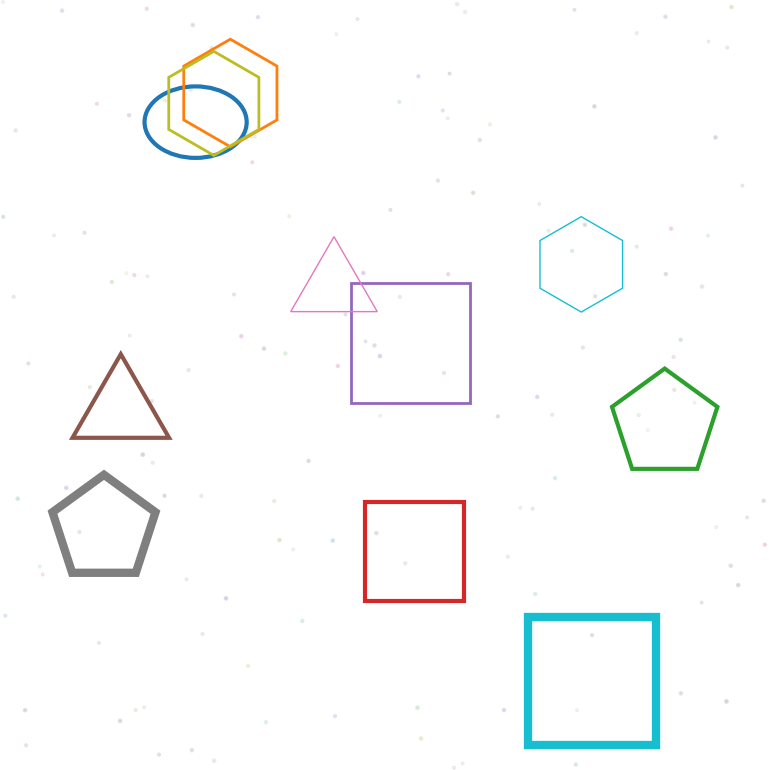[{"shape": "oval", "thickness": 1.5, "radius": 0.33, "center": [0.254, 0.841]}, {"shape": "hexagon", "thickness": 1, "radius": 0.35, "center": [0.299, 0.879]}, {"shape": "pentagon", "thickness": 1.5, "radius": 0.36, "center": [0.863, 0.449]}, {"shape": "square", "thickness": 1.5, "radius": 0.32, "center": [0.538, 0.284]}, {"shape": "square", "thickness": 1, "radius": 0.39, "center": [0.533, 0.554]}, {"shape": "triangle", "thickness": 1.5, "radius": 0.36, "center": [0.157, 0.468]}, {"shape": "triangle", "thickness": 0.5, "radius": 0.32, "center": [0.434, 0.628]}, {"shape": "pentagon", "thickness": 3, "radius": 0.35, "center": [0.135, 0.313]}, {"shape": "hexagon", "thickness": 1, "radius": 0.34, "center": [0.278, 0.866]}, {"shape": "square", "thickness": 3, "radius": 0.42, "center": [0.769, 0.115]}, {"shape": "hexagon", "thickness": 0.5, "radius": 0.31, "center": [0.755, 0.657]}]